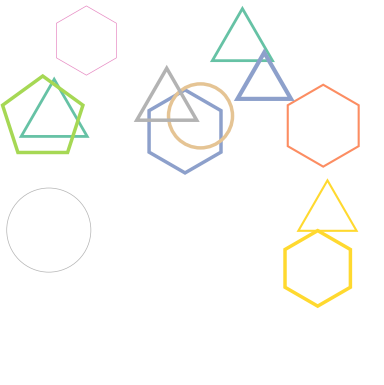[{"shape": "triangle", "thickness": 2, "radius": 0.45, "center": [0.63, 0.888]}, {"shape": "triangle", "thickness": 2, "radius": 0.49, "center": [0.141, 0.695]}, {"shape": "hexagon", "thickness": 1.5, "radius": 0.53, "center": [0.84, 0.674]}, {"shape": "hexagon", "thickness": 2.5, "radius": 0.54, "center": [0.481, 0.659]}, {"shape": "triangle", "thickness": 3, "radius": 0.4, "center": [0.686, 0.783]}, {"shape": "hexagon", "thickness": 0.5, "radius": 0.45, "center": [0.224, 0.895]}, {"shape": "pentagon", "thickness": 2.5, "radius": 0.55, "center": [0.111, 0.693]}, {"shape": "triangle", "thickness": 1.5, "radius": 0.44, "center": [0.851, 0.444]}, {"shape": "hexagon", "thickness": 2.5, "radius": 0.49, "center": [0.825, 0.303]}, {"shape": "circle", "thickness": 2.5, "radius": 0.42, "center": [0.521, 0.699]}, {"shape": "triangle", "thickness": 2.5, "radius": 0.45, "center": [0.433, 0.733]}, {"shape": "circle", "thickness": 0.5, "radius": 0.55, "center": [0.127, 0.402]}]